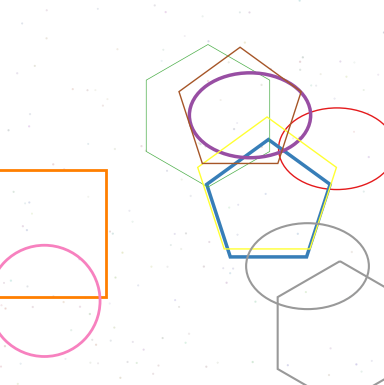[{"shape": "oval", "thickness": 1, "radius": 0.76, "center": [0.875, 0.614]}, {"shape": "pentagon", "thickness": 2.5, "radius": 0.84, "center": [0.697, 0.469]}, {"shape": "hexagon", "thickness": 0.5, "radius": 0.93, "center": [0.54, 0.699]}, {"shape": "oval", "thickness": 2.5, "radius": 0.79, "center": [0.649, 0.701]}, {"shape": "square", "thickness": 2, "radius": 0.82, "center": [0.11, 0.394]}, {"shape": "pentagon", "thickness": 1, "radius": 0.95, "center": [0.694, 0.507]}, {"shape": "pentagon", "thickness": 1, "radius": 0.83, "center": [0.624, 0.71]}, {"shape": "circle", "thickness": 2, "radius": 0.72, "center": [0.115, 0.219]}, {"shape": "hexagon", "thickness": 1.5, "radius": 0.93, "center": [0.883, 0.135]}, {"shape": "oval", "thickness": 1.5, "radius": 0.8, "center": [0.799, 0.309]}]